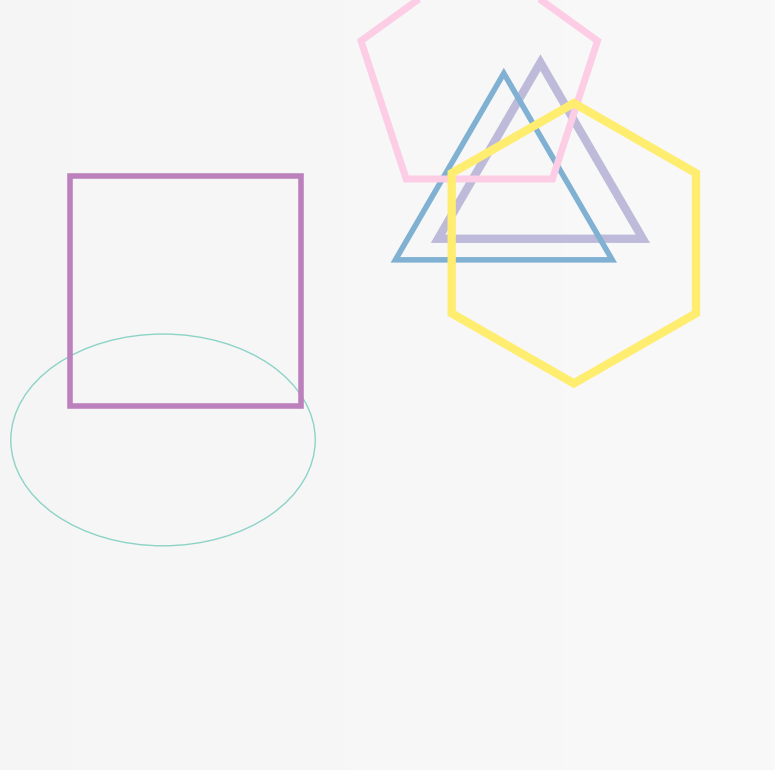[{"shape": "oval", "thickness": 0.5, "radius": 0.98, "center": [0.21, 0.429]}, {"shape": "triangle", "thickness": 3, "radius": 0.76, "center": [0.697, 0.766]}, {"shape": "triangle", "thickness": 2, "radius": 0.81, "center": [0.65, 0.743]}, {"shape": "pentagon", "thickness": 2.5, "radius": 0.8, "center": [0.618, 0.897]}, {"shape": "square", "thickness": 2, "radius": 0.75, "center": [0.239, 0.622]}, {"shape": "hexagon", "thickness": 3, "radius": 0.91, "center": [0.74, 0.684]}]